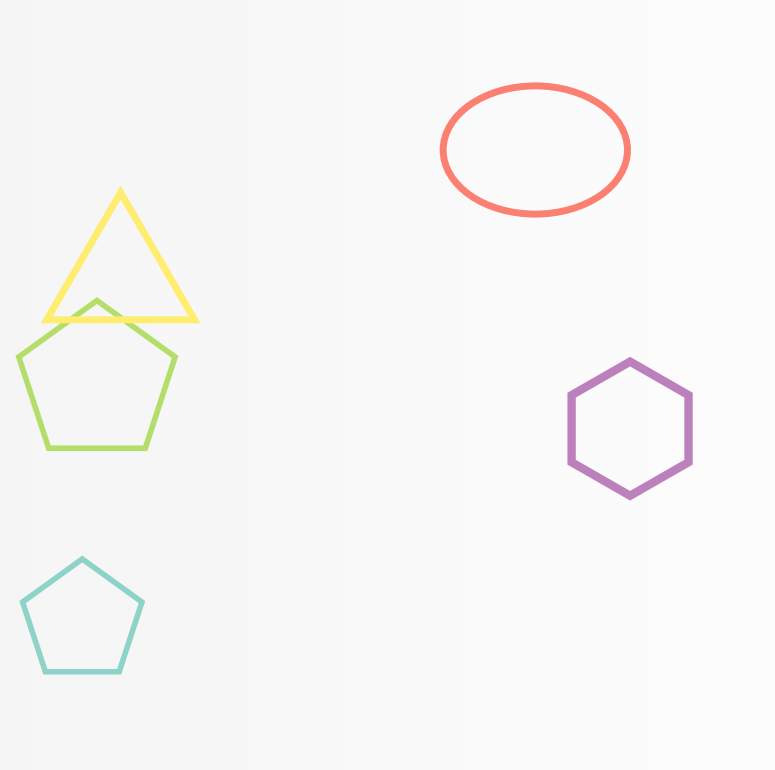[{"shape": "pentagon", "thickness": 2, "radius": 0.4, "center": [0.106, 0.193]}, {"shape": "oval", "thickness": 2.5, "radius": 0.59, "center": [0.691, 0.805]}, {"shape": "pentagon", "thickness": 2, "radius": 0.53, "center": [0.125, 0.504]}, {"shape": "hexagon", "thickness": 3, "radius": 0.44, "center": [0.813, 0.443]}, {"shape": "triangle", "thickness": 2.5, "radius": 0.55, "center": [0.156, 0.64]}]